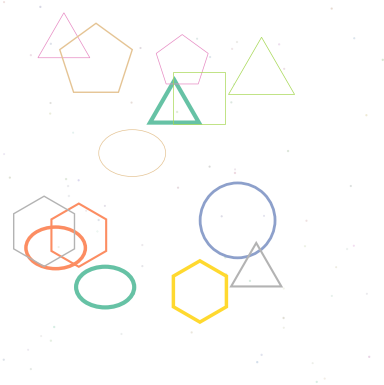[{"shape": "triangle", "thickness": 3, "radius": 0.37, "center": [0.453, 0.718]}, {"shape": "oval", "thickness": 3, "radius": 0.38, "center": [0.273, 0.254]}, {"shape": "oval", "thickness": 2.5, "radius": 0.39, "center": [0.145, 0.356]}, {"shape": "hexagon", "thickness": 1.5, "radius": 0.41, "center": [0.205, 0.389]}, {"shape": "circle", "thickness": 2, "radius": 0.49, "center": [0.617, 0.428]}, {"shape": "triangle", "thickness": 0.5, "radius": 0.39, "center": [0.166, 0.889]}, {"shape": "pentagon", "thickness": 0.5, "radius": 0.35, "center": [0.473, 0.839]}, {"shape": "square", "thickness": 0.5, "radius": 0.34, "center": [0.518, 0.744]}, {"shape": "triangle", "thickness": 0.5, "radius": 0.5, "center": [0.679, 0.804]}, {"shape": "hexagon", "thickness": 2.5, "radius": 0.4, "center": [0.519, 0.243]}, {"shape": "pentagon", "thickness": 1, "radius": 0.5, "center": [0.249, 0.84]}, {"shape": "oval", "thickness": 0.5, "radius": 0.43, "center": [0.343, 0.602]}, {"shape": "triangle", "thickness": 1.5, "radius": 0.38, "center": [0.666, 0.294]}, {"shape": "hexagon", "thickness": 1, "radius": 0.46, "center": [0.115, 0.399]}]